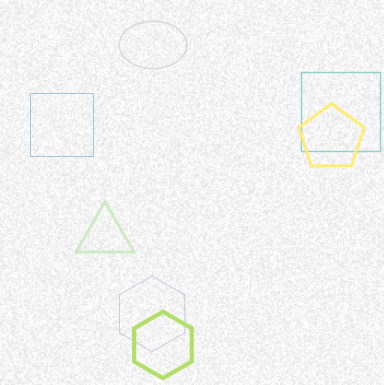[{"shape": "square", "thickness": 1, "radius": 0.51, "center": [0.885, 0.71]}, {"shape": "hexagon", "thickness": 0.5, "radius": 0.49, "center": [0.395, 0.185]}, {"shape": "square", "thickness": 0.5, "radius": 0.41, "center": [0.16, 0.677]}, {"shape": "hexagon", "thickness": 3, "radius": 0.43, "center": [0.423, 0.104]}, {"shape": "oval", "thickness": 1, "radius": 0.44, "center": [0.397, 0.883]}, {"shape": "triangle", "thickness": 2, "radius": 0.43, "center": [0.273, 0.389]}, {"shape": "pentagon", "thickness": 2, "radius": 0.45, "center": [0.861, 0.641]}]